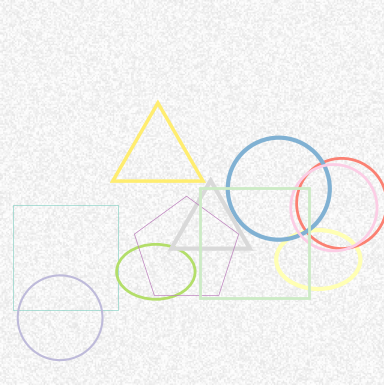[{"shape": "square", "thickness": 0.5, "radius": 0.68, "center": [0.17, 0.331]}, {"shape": "oval", "thickness": 3, "radius": 0.55, "center": [0.827, 0.326]}, {"shape": "circle", "thickness": 1.5, "radius": 0.55, "center": [0.156, 0.175]}, {"shape": "circle", "thickness": 2, "radius": 0.59, "center": [0.888, 0.472]}, {"shape": "circle", "thickness": 3, "radius": 0.66, "center": [0.724, 0.51]}, {"shape": "oval", "thickness": 2, "radius": 0.51, "center": [0.405, 0.294]}, {"shape": "circle", "thickness": 2, "radius": 0.56, "center": [0.867, 0.461]}, {"shape": "triangle", "thickness": 3, "radius": 0.59, "center": [0.547, 0.413]}, {"shape": "pentagon", "thickness": 0.5, "radius": 0.71, "center": [0.485, 0.348]}, {"shape": "square", "thickness": 2, "radius": 0.71, "center": [0.661, 0.369]}, {"shape": "triangle", "thickness": 2.5, "radius": 0.68, "center": [0.41, 0.597]}]